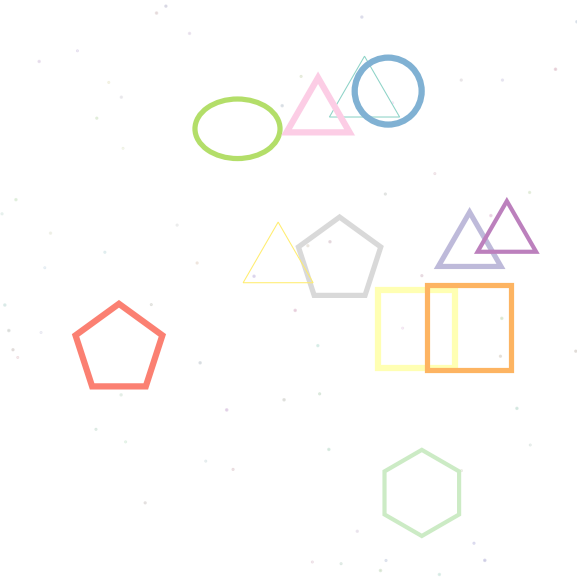[{"shape": "triangle", "thickness": 0.5, "radius": 0.35, "center": [0.631, 0.832]}, {"shape": "square", "thickness": 3, "radius": 0.34, "center": [0.721, 0.429]}, {"shape": "triangle", "thickness": 2.5, "radius": 0.31, "center": [0.813, 0.569]}, {"shape": "pentagon", "thickness": 3, "radius": 0.4, "center": [0.206, 0.394]}, {"shape": "circle", "thickness": 3, "radius": 0.29, "center": [0.672, 0.841]}, {"shape": "square", "thickness": 2.5, "radius": 0.37, "center": [0.812, 0.432]}, {"shape": "oval", "thickness": 2.5, "radius": 0.37, "center": [0.411, 0.776]}, {"shape": "triangle", "thickness": 3, "radius": 0.32, "center": [0.551, 0.801]}, {"shape": "pentagon", "thickness": 2.5, "radius": 0.37, "center": [0.588, 0.548]}, {"shape": "triangle", "thickness": 2, "radius": 0.29, "center": [0.878, 0.592]}, {"shape": "hexagon", "thickness": 2, "radius": 0.37, "center": [0.73, 0.146]}, {"shape": "triangle", "thickness": 0.5, "radius": 0.35, "center": [0.482, 0.545]}]